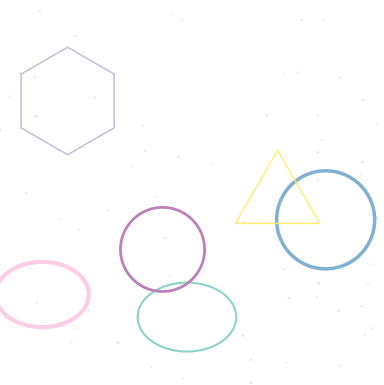[{"shape": "oval", "thickness": 1.5, "radius": 0.64, "center": [0.486, 0.176]}, {"shape": "hexagon", "thickness": 1, "radius": 0.7, "center": [0.176, 0.738]}, {"shape": "circle", "thickness": 2.5, "radius": 0.64, "center": [0.846, 0.429]}, {"shape": "oval", "thickness": 3, "radius": 0.61, "center": [0.109, 0.235]}, {"shape": "circle", "thickness": 2, "radius": 0.55, "center": [0.422, 0.352]}, {"shape": "triangle", "thickness": 1, "radius": 0.63, "center": [0.721, 0.483]}]